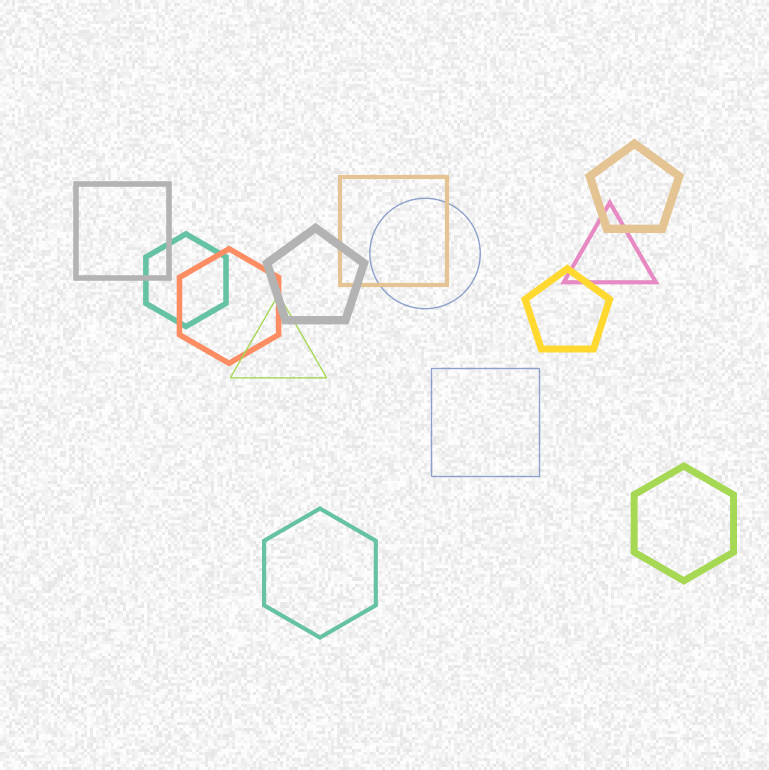[{"shape": "hexagon", "thickness": 2, "radius": 0.3, "center": [0.241, 0.636]}, {"shape": "hexagon", "thickness": 1.5, "radius": 0.42, "center": [0.415, 0.256]}, {"shape": "hexagon", "thickness": 2, "radius": 0.37, "center": [0.297, 0.603]}, {"shape": "square", "thickness": 0.5, "radius": 0.35, "center": [0.63, 0.452]}, {"shape": "circle", "thickness": 0.5, "radius": 0.36, "center": [0.552, 0.671]}, {"shape": "triangle", "thickness": 1.5, "radius": 0.35, "center": [0.792, 0.668]}, {"shape": "triangle", "thickness": 0.5, "radius": 0.36, "center": [0.362, 0.545]}, {"shape": "hexagon", "thickness": 2.5, "radius": 0.37, "center": [0.888, 0.32]}, {"shape": "pentagon", "thickness": 2.5, "radius": 0.29, "center": [0.737, 0.593]}, {"shape": "square", "thickness": 1.5, "radius": 0.35, "center": [0.511, 0.7]}, {"shape": "pentagon", "thickness": 3, "radius": 0.31, "center": [0.824, 0.752]}, {"shape": "square", "thickness": 2, "radius": 0.3, "center": [0.16, 0.7]}, {"shape": "pentagon", "thickness": 3, "radius": 0.33, "center": [0.41, 0.638]}]